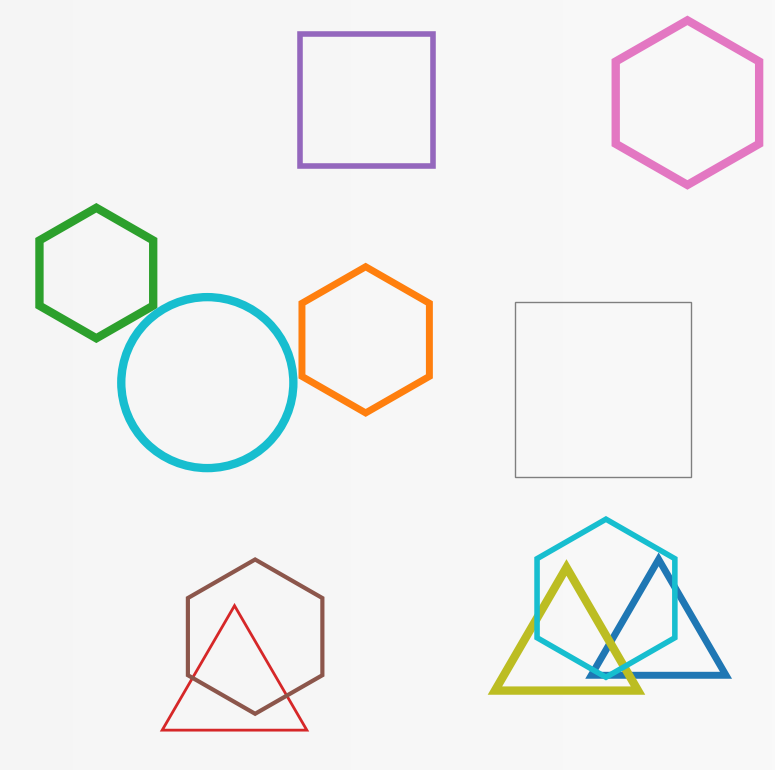[{"shape": "triangle", "thickness": 2.5, "radius": 0.5, "center": [0.85, 0.173]}, {"shape": "hexagon", "thickness": 2.5, "radius": 0.47, "center": [0.472, 0.559]}, {"shape": "hexagon", "thickness": 3, "radius": 0.42, "center": [0.124, 0.645]}, {"shape": "triangle", "thickness": 1, "radius": 0.54, "center": [0.303, 0.106]}, {"shape": "square", "thickness": 2, "radius": 0.43, "center": [0.473, 0.87]}, {"shape": "hexagon", "thickness": 1.5, "radius": 0.5, "center": [0.329, 0.173]}, {"shape": "hexagon", "thickness": 3, "radius": 0.53, "center": [0.887, 0.867]}, {"shape": "square", "thickness": 0.5, "radius": 0.57, "center": [0.778, 0.494]}, {"shape": "triangle", "thickness": 3, "radius": 0.53, "center": [0.731, 0.156]}, {"shape": "circle", "thickness": 3, "radius": 0.56, "center": [0.268, 0.503]}, {"shape": "hexagon", "thickness": 2, "radius": 0.51, "center": [0.782, 0.223]}]